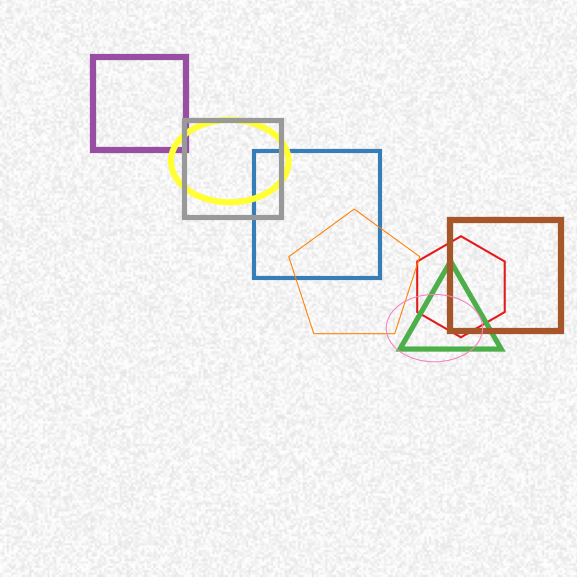[{"shape": "hexagon", "thickness": 1, "radius": 0.44, "center": [0.798, 0.503]}, {"shape": "square", "thickness": 2, "radius": 0.55, "center": [0.549, 0.628]}, {"shape": "triangle", "thickness": 2.5, "radius": 0.51, "center": [0.78, 0.445]}, {"shape": "square", "thickness": 3, "radius": 0.4, "center": [0.242, 0.82]}, {"shape": "pentagon", "thickness": 0.5, "radius": 0.6, "center": [0.613, 0.518]}, {"shape": "oval", "thickness": 3, "radius": 0.51, "center": [0.398, 0.72]}, {"shape": "square", "thickness": 3, "radius": 0.48, "center": [0.876, 0.522]}, {"shape": "oval", "thickness": 0.5, "radius": 0.42, "center": [0.752, 0.431]}, {"shape": "square", "thickness": 2.5, "radius": 0.42, "center": [0.402, 0.707]}]